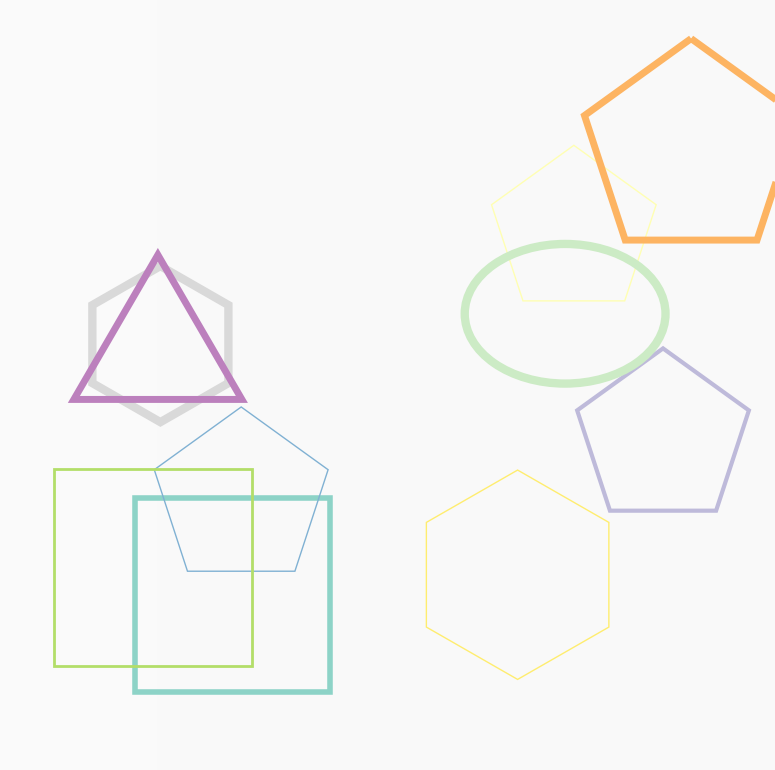[{"shape": "square", "thickness": 2, "radius": 0.63, "center": [0.3, 0.228]}, {"shape": "pentagon", "thickness": 0.5, "radius": 0.56, "center": [0.74, 0.7]}, {"shape": "pentagon", "thickness": 1.5, "radius": 0.58, "center": [0.856, 0.431]}, {"shape": "pentagon", "thickness": 0.5, "radius": 0.59, "center": [0.311, 0.354]}, {"shape": "pentagon", "thickness": 2.5, "radius": 0.72, "center": [0.892, 0.805]}, {"shape": "square", "thickness": 1, "radius": 0.64, "center": [0.198, 0.263]}, {"shape": "hexagon", "thickness": 3, "radius": 0.51, "center": [0.207, 0.553]}, {"shape": "triangle", "thickness": 2.5, "radius": 0.63, "center": [0.204, 0.544]}, {"shape": "oval", "thickness": 3, "radius": 0.65, "center": [0.729, 0.593]}, {"shape": "hexagon", "thickness": 0.5, "radius": 0.68, "center": [0.668, 0.254]}]